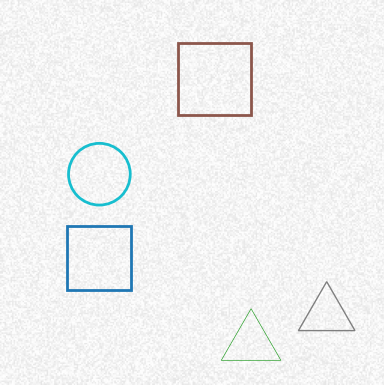[{"shape": "square", "thickness": 2, "radius": 0.42, "center": [0.257, 0.33]}, {"shape": "triangle", "thickness": 0.5, "radius": 0.45, "center": [0.652, 0.109]}, {"shape": "square", "thickness": 2, "radius": 0.47, "center": [0.557, 0.794]}, {"shape": "triangle", "thickness": 1, "radius": 0.42, "center": [0.849, 0.184]}, {"shape": "circle", "thickness": 2, "radius": 0.4, "center": [0.258, 0.548]}]